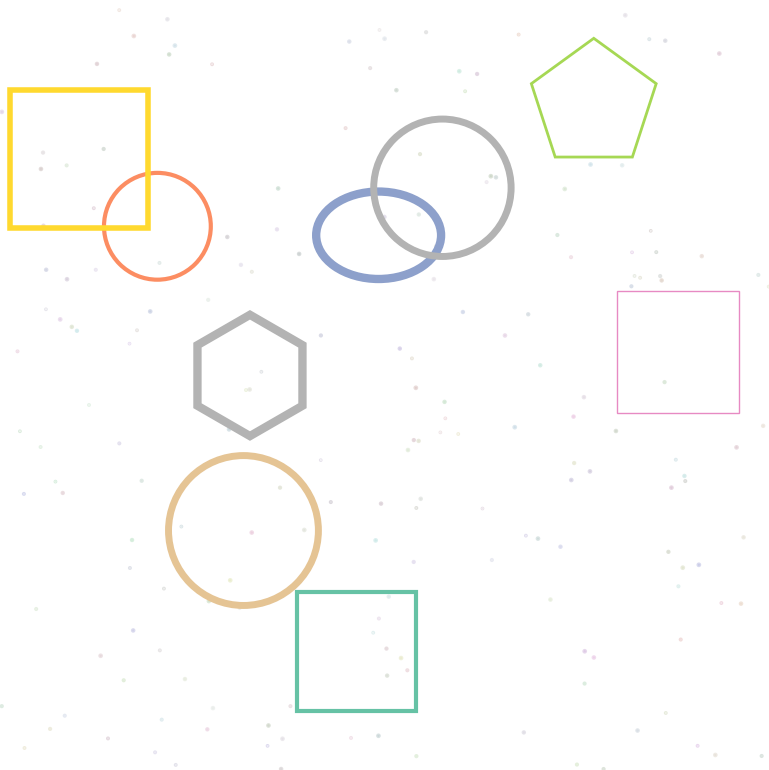[{"shape": "square", "thickness": 1.5, "radius": 0.39, "center": [0.463, 0.154]}, {"shape": "circle", "thickness": 1.5, "radius": 0.35, "center": [0.204, 0.706]}, {"shape": "oval", "thickness": 3, "radius": 0.41, "center": [0.492, 0.694]}, {"shape": "square", "thickness": 0.5, "radius": 0.4, "center": [0.881, 0.542]}, {"shape": "pentagon", "thickness": 1, "radius": 0.43, "center": [0.771, 0.865]}, {"shape": "square", "thickness": 2, "radius": 0.45, "center": [0.103, 0.794]}, {"shape": "circle", "thickness": 2.5, "radius": 0.49, "center": [0.316, 0.311]}, {"shape": "hexagon", "thickness": 3, "radius": 0.39, "center": [0.325, 0.512]}, {"shape": "circle", "thickness": 2.5, "radius": 0.45, "center": [0.575, 0.756]}]